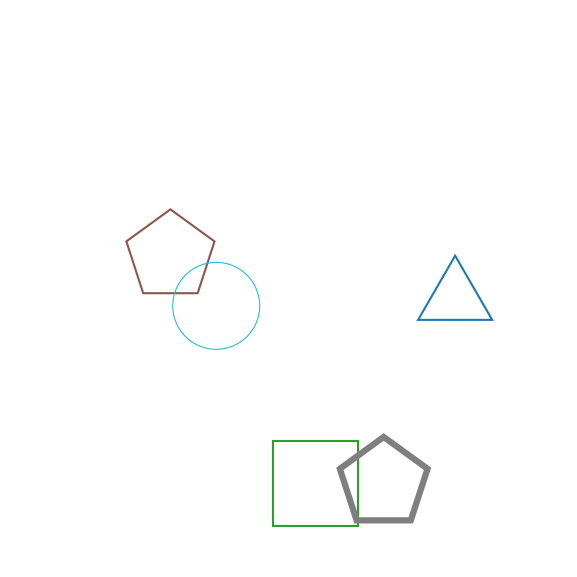[{"shape": "triangle", "thickness": 1, "radius": 0.37, "center": [0.788, 0.482]}, {"shape": "square", "thickness": 1, "radius": 0.37, "center": [0.546, 0.162]}, {"shape": "pentagon", "thickness": 1, "radius": 0.4, "center": [0.295, 0.556]}, {"shape": "pentagon", "thickness": 3, "radius": 0.4, "center": [0.664, 0.163]}, {"shape": "circle", "thickness": 0.5, "radius": 0.38, "center": [0.374, 0.47]}]